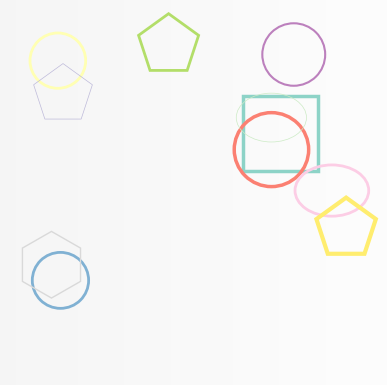[{"shape": "square", "thickness": 2.5, "radius": 0.49, "center": [0.724, 0.653]}, {"shape": "circle", "thickness": 2, "radius": 0.36, "center": [0.149, 0.842]}, {"shape": "pentagon", "thickness": 0.5, "radius": 0.4, "center": [0.163, 0.755]}, {"shape": "circle", "thickness": 2.5, "radius": 0.48, "center": [0.701, 0.611]}, {"shape": "circle", "thickness": 2, "radius": 0.36, "center": [0.156, 0.272]}, {"shape": "pentagon", "thickness": 2, "radius": 0.41, "center": [0.435, 0.883]}, {"shape": "oval", "thickness": 2, "radius": 0.48, "center": [0.856, 0.505]}, {"shape": "hexagon", "thickness": 1, "radius": 0.43, "center": [0.133, 0.312]}, {"shape": "circle", "thickness": 1.5, "radius": 0.41, "center": [0.758, 0.858]}, {"shape": "oval", "thickness": 0.5, "radius": 0.45, "center": [0.7, 0.695]}, {"shape": "pentagon", "thickness": 3, "radius": 0.4, "center": [0.893, 0.406]}]